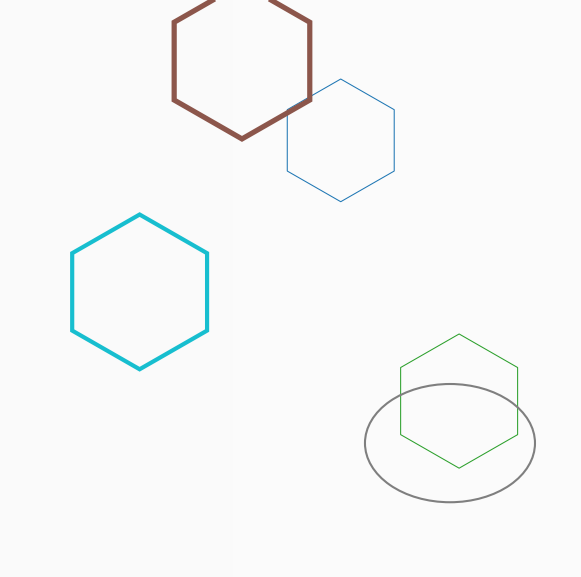[{"shape": "hexagon", "thickness": 0.5, "radius": 0.53, "center": [0.586, 0.756]}, {"shape": "hexagon", "thickness": 0.5, "radius": 0.58, "center": [0.79, 0.305]}, {"shape": "hexagon", "thickness": 2.5, "radius": 0.67, "center": [0.416, 0.893]}, {"shape": "oval", "thickness": 1, "radius": 0.73, "center": [0.774, 0.232]}, {"shape": "hexagon", "thickness": 2, "radius": 0.67, "center": [0.24, 0.494]}]